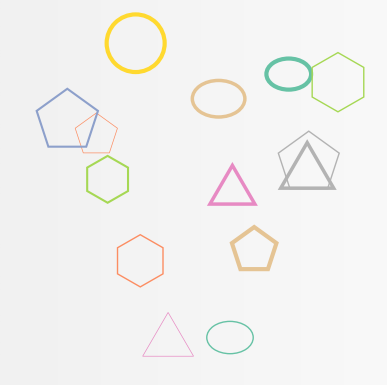[{"shape": "oval", "thickness": 3, "radius": 0.29, "center": [0.745, 0.808]}, {"shape": "oval", "thickness": 1, "radius": 0.3, "center": [0.594, 0.123]}, {"shape": "hexagon", "thickness": 1, "radius": 0.34, "center": [0.362, 0.323]}, {"shape": "pentagon", "thickness": 0.5, "radius": 0.29, "center": [0.249, 0.649]}, {"shape": "pentagon", "thickness": 1.5, "radius": 0.42, "center": [0.174, 0.686]}, {"shape": "triangle", "thickness": 2.5, "radius": 0.33, "center": [0.6, 0.503]}, {"shape": "triangle", "thickness": 0.5, "radius": 0.38, "center": [0.434, 0.113]}, {"shape": "hexagon", "thickness": 1.5, "radius": 0.3, "center": [0.278, 0.534]}, {"shape": "hexagon", "thickness": 1, "radius": 0.38, "center": [0.872, 0.786]}, {"shape": "circle", "thickness": 3, "radius": 0.37, "center": [0.35, 0.888]}, {"shape": "oval", "thickness": 2.5, "radius": 0.34, "center": [0.564, 0.744]}, {"shape": "pentagon", "thickness": 3, "radius": 0.3, "center": [0.656, 0.35]}, {"shape": "triangle", "thickness": 2.5, "radius": 0.39, "center": [0.793, 0.551]}, {"shape": "pentagon", "thickness": 1, "radius": 0.41, "center": [0.797, 0.577]}]